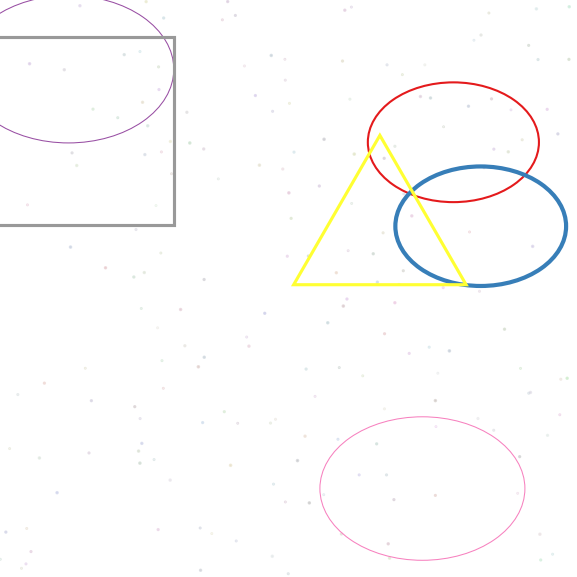[{"shape": "oval", "thickness": 1, "radius": 0.74, "center": [0.785, 0.753]}, {"shape": "oval", "thickness": 2, "radius": 0.74, "center": [0.832, 0.607]}, {"shape": "oval", "thickness": 0.5, "radius": 0.91, "center": [0.119, 0.879]}, {"shape": "triangle", "thickness": 1.5, "radius": 0.86, "center": [0.658, 0.592]}, {"shape": "oval", "thickness": 0.5, "radius": 0.89, "center": [0.731, 0.153]}, {"shape": "square", "thickness": 1.5, "radius": 0.81, "center": [0.14, 0.772]}]